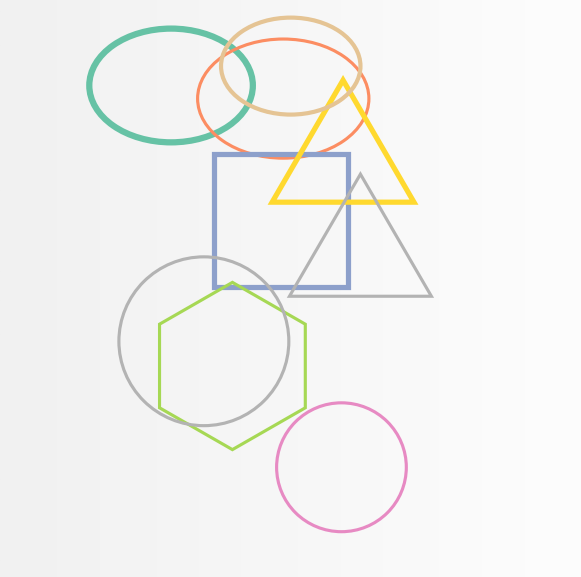[{"shape": "oval", "thickness": 3, "radius": 0.7, "center": [0.294, 0.851]}, {"shape": "oval", "thickness": 1.5, "radius": 0.74, "center": [0.487, 0.828]}, {"shape": "square", "thickness": 2.5, "radius": 0.58, "center": [0.483, 0.617]}, {"shape": "circle", "thickness": 1.5, "radius": 0.56, "center": [0.587, 0.19]}, {"shape": "hexagon", "thickness": 1.5, "radius": 0.72, "center": [0.4, 0.365]}, {"shape": "triangle", "thickness": 2.5, "radius": 0.7, "center": [0.59, 0.719]}, {"shape": "oval", "thickness": 2, "radius": 0.6, "center": [0.5, 0.885]}, {"shape": "circle", "thickness": 1.5, "radius": 0.73, "center": [0.351, 0.408]}, {"shape": "triangle", "thickness": 1.5, "radius": 0.7, "center": [0.62, 0.557]}]